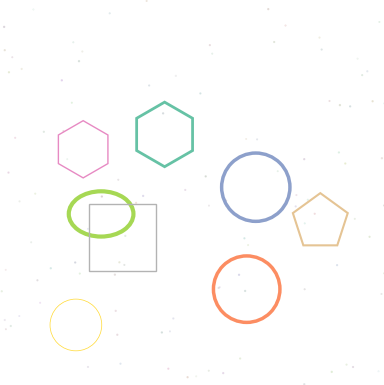[{"shape": "hexagon", "thickness": 2, "radius": 0.42, "center": [0.428, 0.651]}, {"shape": "circle", "thickness": 2.5, "radius": 0.43, "center": [0.641, 0.249]}, {"shape": "circle", "thickness": 2.5, "radius": 0.44, "center": [0.664, 0.514]}, {"shape": "hexagon", "thickness": 1, "radius": 0.37, "center": [0.216, 0.612]}, {"shape": "oval", "thickness": 3, "radius": 0.42, "center": [0.263, 0.444]}, {"shape": "circle", "thickness": 0.5, "radius": 0.34, "center": [0.197, 0.156]}, {"shape": "pentagon", "thickness": 1.5, "radius": 0.37, "center": [0.832, 0.423]}, {"shape": "square", "thickness": 1, "radius": 0.44, "center": [0.319, 0.384]}]